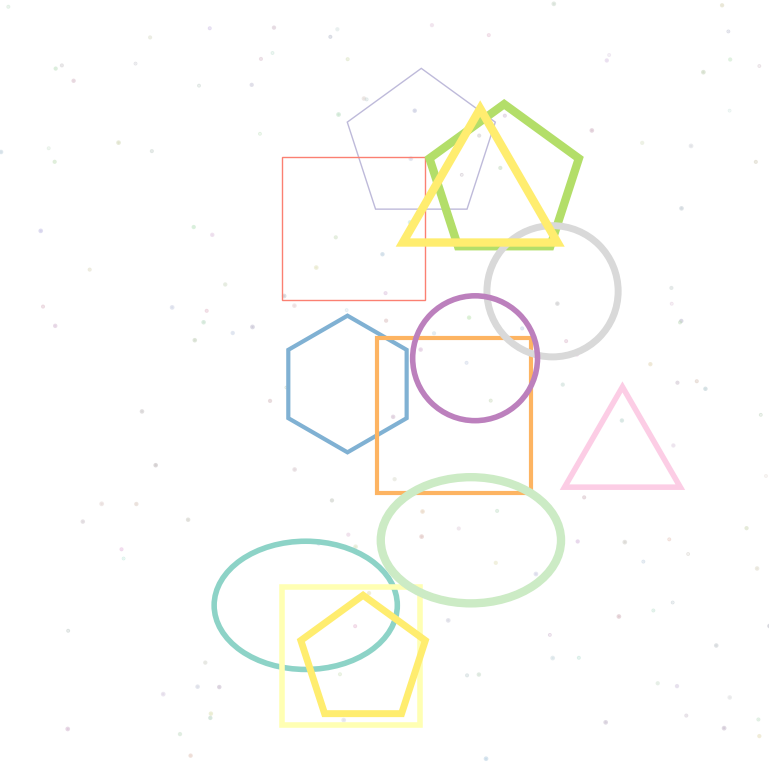[{"shape": "oval", "thickness": 2, "radius": 0.59, "center": [0.397, 0.214]}, {"shape": "square", "thickness": 2, "radius": 0.45, "center": [0.455, 0.148]}, {"shape": "pentagon", "thickness": 0.5, "radius": 0.51, "center": [0.547, 0.81]}, {"shape": "square", "thickness": 0.5, "radius": 0.46, "center": [0.459, 0.703]}, {"shape": "hexagon", "thickness": 1.5, "radius": 0.44, "center": [0.451, 0.501]}, {"shape": "square", "thickness": 1.5, "radius": 0.5, "center": [0.59, 0.46]}, {"shape": "pentagon", "thickness": 3, "radius": 0.51, "center": [0.655, 0.763]}, {"shape": "triangle", "thickness": 2, "radius": 0.43, "center": [0.808, 0.411]}, {"shape": "circle", "thickness": 2.5, "radius": 0.43, "center": [0.718, 0.622]}, {"shape": "circle", "thickness": 2, "radius": 0.41, "center": [0.617, 0.535]}, {"shape": "oval", "thickness": 3, "radius": 0.59, "center": [0.612, 0.298]}, {"shape": "triangle", "thickness": 3, "radius": 0.58, "center": [0.624, 0.743]}, {"shape": "pentagon", "thickness": 2.5, "radius": 0.42, "center": [0.472, 0.142]}]